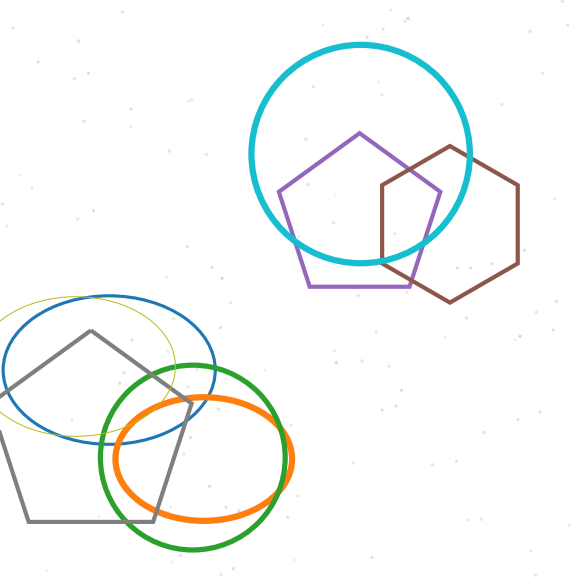[{"shape": "oval", "thickness": 1.5, "radius": 0.92, "center": [0.189, 0.358]}, {"shape": "oval", "thickness": 3, "radius": 0.76, "center": [0.353, 0.204]}, {"shape": "circle", "thickness": 2.5, "radius": 0.8, "center": [0.334, 0.207]}, {"shape": "pentagon", "thickness": 2, "radius": 0.74, "center": [0.623, 0.622]}, {"shape": "hexagon", "thickness": 2, "radius": 0.68, "center": [0.779, 0.611]}, {"shape": "pentagon", "thickness": 2, "radius": 0.92, "center": [0.157, 0.244]}, {"shape": "oval", "thickness": 0.5, "radius": 0.86, "center": [0.131, 0.364]}, {"shape": "circle", "thickness": 3, "radius": 0.95, "center": [0.625, 0.732]}]